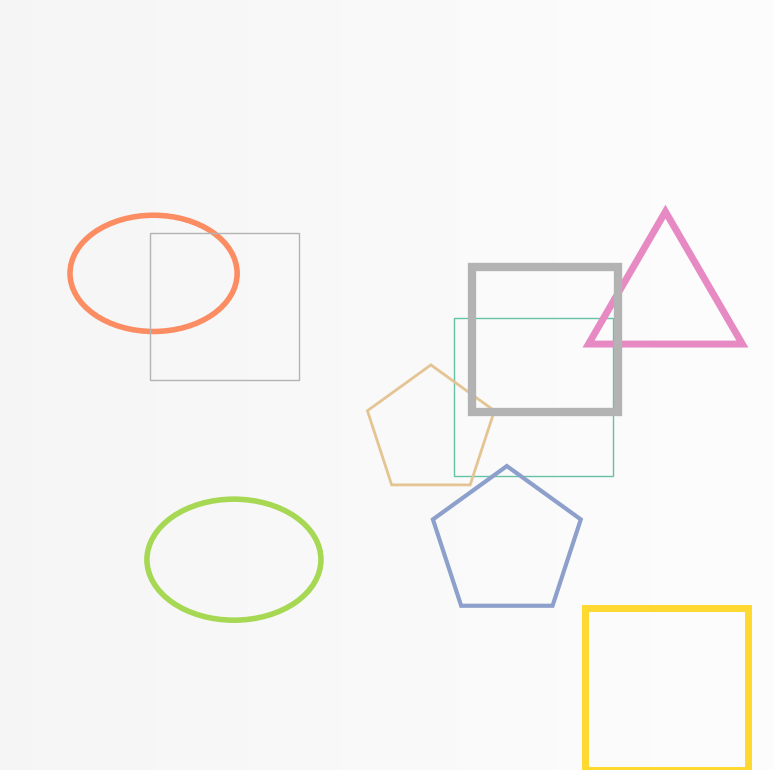[{"shape": "square", "thickness": 0.5, "radius": 0.51, "center": [0.688, 0.485]}, {"shape": "oval", "thickness": 2, "radius": 0.54, "center": [0.198, 0.645]}, {"shape": "pentagon", "thickness": 1.5, "radius": 0.5, "center": [0.654, 0.294]}, {"shape": "triangle", "thickness": 2.5, "radius": 0.57, "center": [0.859, 0.61]}, {"shape": "oval", "thickness": 2, "radius": 0.56, "center": [0.302, 0.273]}, {"shape": "square", "thickness": 2.5, "radius": 0.52, "center": [0.86, 0.105]}, {"shape": "pentagon", "thickness": 1, "radius": 0.43, "center": [0.556, 0.44]}, {"shape": "square", "thickness": 0.5, "radius": 0.48, "center": [0.29, 0.602]}, {"shape": "square", "thickness": 3, "radius": 0.47, "center": [0.704, 0.559]}]